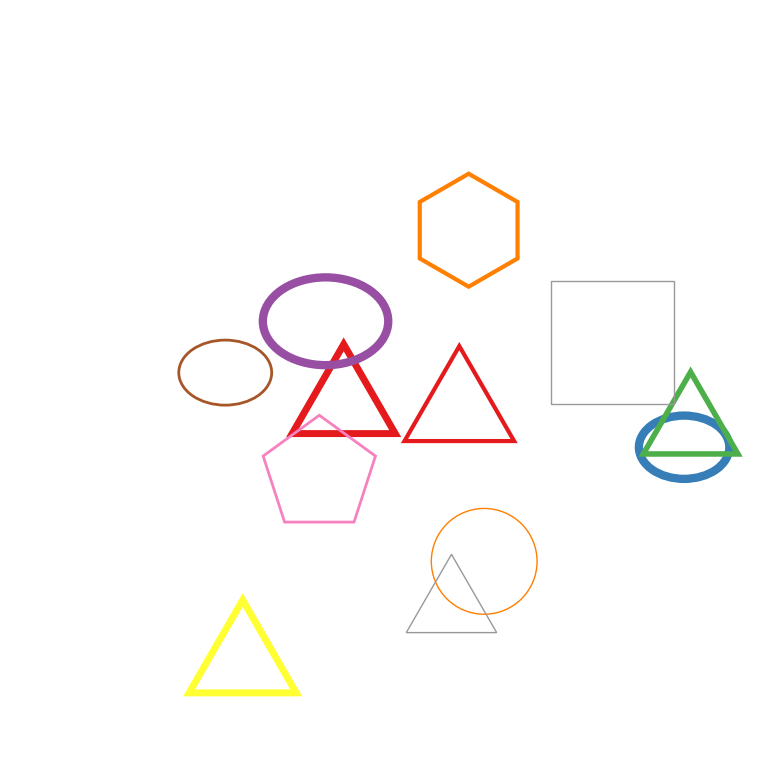[{"shape": "triangle", "thickness": 2.5, "radius": 0.39, "center": [0.446, 0.476]}, {"shape": "triangle", "thickness": 1.5, "radius": 0.41, "center": [0.596, 0.468]}, {"shape": "oval", "thickness": 3, "radius": 0.29, "center": [0.888, 0.419]}, {"shape": "triangle", "thickness": 2, "radius": 0.35, "center": [0.897, 0.446]}, {"shape": "oval", "thickness": 3, "radius": 0.41, "center": [0.423, 0.583]}, {"shape": "circle", "thickness": 0.5, "radius": 0.34, "center": [0.629, 0.271]}, {"shape": "hexagon", "thickness": 1.5, "radius": 0.37, "center": [0.609, 0.701]}, {"shape": "triangle", "thickness": 2.5, "radius": 0.4, "center": [0.315, 0.14]}, {"shape": "oval", "thickness": 1, "radius": 0.3, "center": [0.293, 0.516]}, {"shape": "pentagon", "thickness": 1, "radius": 0.38, "center": [0.415, 0.384]}, {"shape": "triangle", "thickness": 0.5, "radius": 0.34, "center": [0.586, 0.212]}, {"shape": "square", "thickness": 0.5, "radius": 0.4, "center": [0.795, 0.555]}]